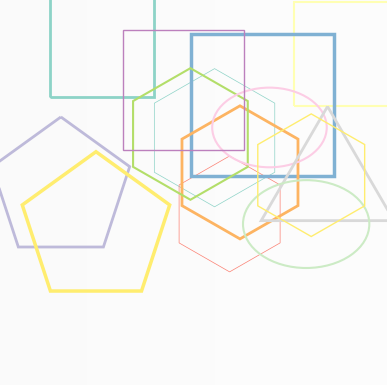[{"shape": "square", "thickness": 2, "radius": 0.67, "center": [0.263, 0.883]}, {"shape": "hexagon", "thickness": 0.5, "radius": 0.9, "center": [0.554, 0.642]}, {"shape": "square", "thickness": 1.5, "radius": 0.67, "center": [0.894, 0.86]}, {"shape": "pentagon", "thickness": 2, "radius": 0.93, "center": [0.157, 0.509]}, {"shape": "hexagon", "thickness": 0.5, "radius": 0.75, "center": [0.593, 0.444]}, {"shape": "square", "thickness": 2.5, "radius": 0.92, "center": [0.678, 0.727]}, {"shape": "hexagon", "thickness": 2, "radius": 0.86, "center": [0.619, 0.552]}, {"shape": "hexagon", "thickness": 1.5, "radius": 0.85, "center": [0.491, 0.652]}, {"shape": "oval", "thickness": 1.5, "radius": 0.74, "center": [0.695, 0.669]}, {"shape": "triangle", "thickness": 2, "radius": 0.99, "center": [0.845, 0.526]}, {"shape": "square", "thickness": 1, "radius": 0.78, "center": [0.474, 0.767]}, {"shape": "oval", "thickness": 1.5, "radius": 0.81, "center": [0.79, 0.418]}, {"shape": "hexagon", "thickness": 1, "radius": 0.8, "center": [0.803, 0.545]}, {"shape": "pentagon", "thickness": 2.5, "radius": 1.0, "center": [0.248, 0.406]}]